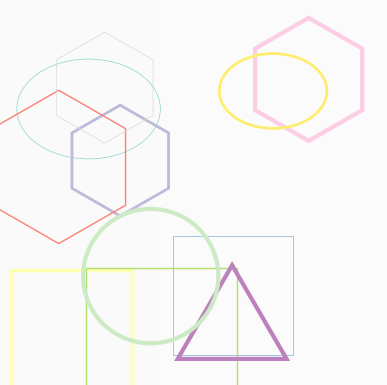[{"shape": "oval", "thickness": 0.5, "radius": 0.93, "center": [0.229, 0.717]}, {"shape": "square", "thickness": 2.5, "radius": 0.78, "center": [0.185, 0.143]}, {"shape": "hexagon", "thickness": 2, "radius": 0.72, "center": [0.31, 0.583]}, {"shape": "hexagon", "thickness": 1, "radius": 1.0, "center": [0.152, 0.566]}, {"shape": "square", "thickness": 0.5, "radius": 0.77, "center": [0.6, 0.231]}, {"shape": "square", "thickness": 1, "radius": 0.98, "center": [0.417, 0.108]}, {"shape": "hexagon", "thickness": 3, "radius": 0.8, "center": [0.797, 0.794]}, {"shape": "hexagon", "thickness": 0.5, "radius": 0.72, "center": [0.27, 0.772]}, {"shape": "triangle", "thickness": 3, "radius": 0.81, "center": [0.599, 0.149]}, {"shape": "circle", "thickness": 3, "radius": 0.87, "center": [0.389, 0.283]}, {"shape": "oval", "thickness": 2, "radius": 0.69, "center": [0.705, 0.764]}]